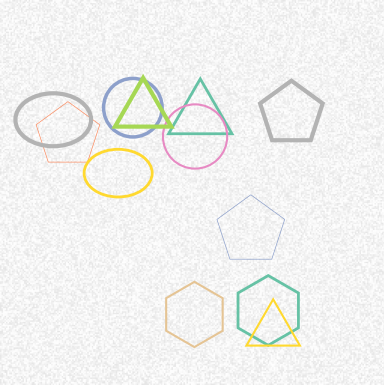[{"shape": "triangle", "thickness": 2, "radius": 0.48, "center": [0.52, 0.7]}, {"shape": "hexagon", "thickness": 2, "radius": 0.45, "center": [0.697, 0.194]}, {"shape": "pentagon", "thickness": 0.5, "radius": 0.43, "center": [0.176, 0.649]}, {"shape": "pentagon", "thickness": 0.5, "radius": 0.46, "center": [0.652, 0.402]}, {"shape": "circle", "thickness": 2.5, "radius": 0.38, "center": [0.345, 0.72]}, {"shape": "circle", "thickness": 1.5, "radius": 0.42, "center": [0.507, 0.645]}, {"shape": "triangle", "thickness": 3, "radius": 0.42, "center": [0.372, 0.713]}, {"shape": "oval", "thickness": 2, "radius": 0.44, "center": [0.307, 0.55]}, {"shape": "triangle", "thickness": 1.5, "radius": 0.4, "center": [0.71, 0.142]}, {"shape": "hexagon", "thickness": 1.5, "radius": 0.42, "center": [0.505, 0.183]}, {"shape": "pentagon", "thickness": 3, "radius": 0.43, "center": [0.757, 0.705]}, {"shape": "oval", "thickness": 3, "radius": 0.49, "center": [0.138, 0.689]}]